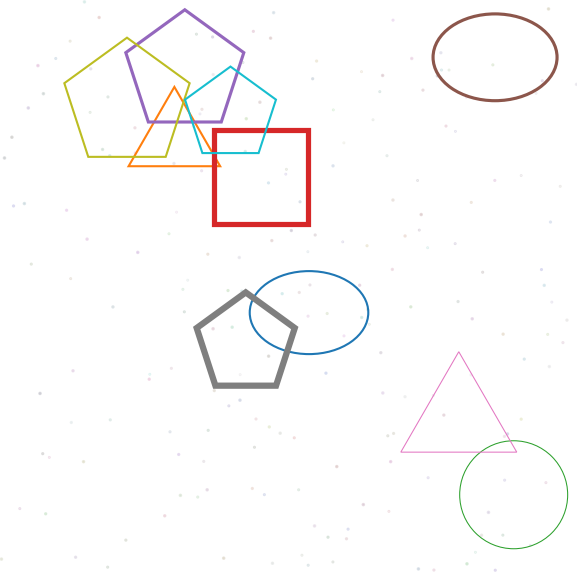[{"shape": "oval", "thickness": 1, "radius": 0.51, "center": [0.535, 0.458]}, {"shape": "triangle", "thickness": 1, "radius": 0.46, "center": [0.302, 0.757]}, {"shape": "circle", "thickness": 0.5, "radius": 0.47, "center": [0.889, 0.142]}, {"shape": "square", "thickness": 2.5, "radius": 0.41, "center": [0.452, 0.693]}, {"shape": "pentagon", "thickness": 1.5, "radius": 0.54, "center": [0.32, 0.875]}, {"shape": "oval", "thickness": 1.5, "radius": 0.54, "center": [0.857, 0.9]}, {"shape": "triangle", "thickness": 0.5, "radius": 0.58, "center": [0.794, 0.274]}, {"shape": "pentagon", "thickness": 3, "radius": 0.45, "center": [0.426, 0.404]}, {"shape": "pentagon", "thickness": 1, "radius": 0.57, "center": [0.22, 0.82]}, {"shape": "pentagon", "thickness": 1, "radius": 0.41, "center": [0.399, 0.801]}]